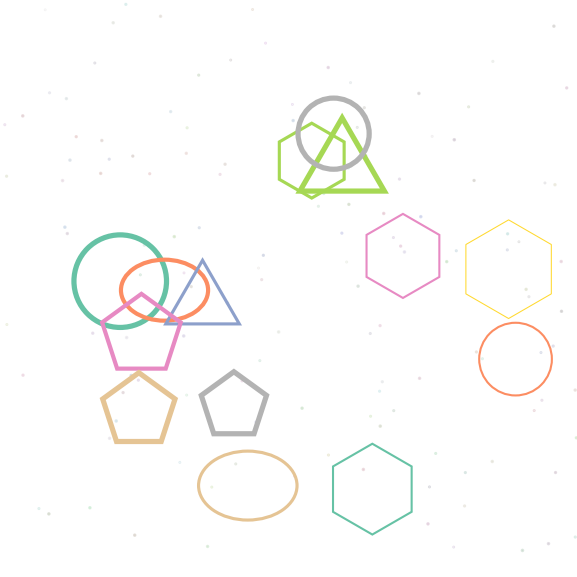[{"shape": "hexagon", "thickness": 1, "radius": 0.39, "center": [0.645, 0.152]}, {"shape": "circle", "thickness": 2.5, "radius": 0.4, "center": [0.208, 0.512]}, {"shape": "circle", "thickness": 1, "radius": 0.31, "center": [0.893, 0.377]}, {"shape": "oval", "thickness": 2, "radius": 0.38, "center": [0.285, 0.497]}, {"shape": "triangle", "thickness": 1.5, "radius": 0.37, "center": [0.351, 0.475]}, {"shape": "hexagon", "thickness": 1, "radius": 0.36, "center": [0.698, 0.556]}, {"shape": "pentagon", "thickness": 2, "radius": 0.36, "center": [0.245, 0.419]}, {"shape": "triangle", "thickness": 2.5, "radius": 0.42, "center": [0.592, 0.711]}, {"shape": "hexagon", "thickness": 1.5, "radius": 0.32, "center": [0.54, 0.721]}, {"shape": "hexagon", "thickness": 0.5, "radius": 0.43, "center": [0.881, 0.533]}, {"shape": "oval", "thickness": 1.5, "radius": 0.43, "center": [0.429, 0.158]}, {"shape": "pentagon", "thickness": 2.5, "radius": 0.33, "center": [0.24, 0.288]}, {"shape": "pentagon", "thickness": 2.5, "radius": 0.3, "center": [0.405, 0.296]}, {"shape": "circle", "thickness": 2.5, "radius": 0.31, "center": [0.578, 0.768]}]